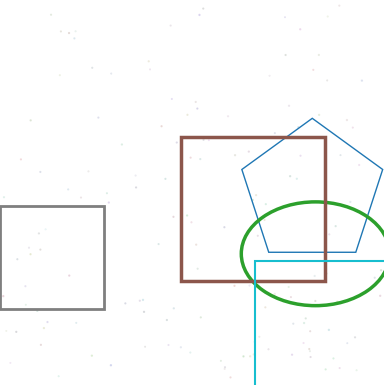[{"shape": "pentagon", "thickness": 1, "radius": 0.96, "center": [0.811, 0.5]}, {"shape": "oval", "thickness": 2.5, "radius": 0.96, "center": [0.819, 0.341]}, {"shape": "square", "thickness": 2.5, "radius": 0.94, "center": [0.658, 0.458]}, {"shape": "square", "thickness": 2, "radius": 0.67, "center": [0.134, 0.331]}, {"shape": "square", "thickness": 1.5, "radius": 0.86, "center": [0.835, 0.148]}]